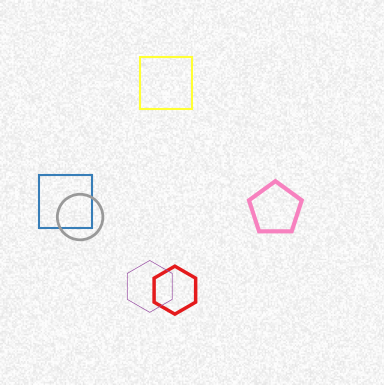[{"shape": "hexagon", "thickness": 2.5, "radius": 0.31, "center": [0.454, 0.246]}, {"shape": "square", "thickness": 1.5, "radius": 0.34, "center": [0.17, 0.476]}, {"shape": "hexagon", "thickness": 0.5, "radius": 0.34, "center": [0.389, 0.256]}, {"shape": "square", "thickness": 1.5, "radius": 0.34, "center": [0.431, 0.784]}, {"shape": "pentagon", "thickness": 3, "radius": 0.36, "center": [0.715, 0.457]}, {"shape": "circle", "thickness": 2, "radius": 0.3, "center": [0.208, 0.436]}]